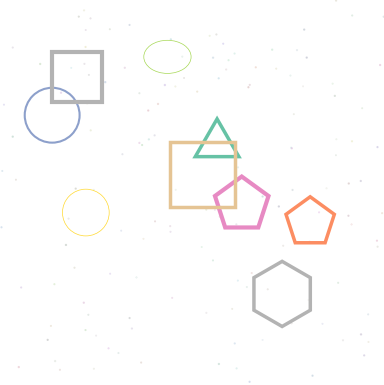[{"shape": "triangle", "thickness": 2.5, "radius": 0.33, "center": [0.564, 0.626]}, {"shape": "pentagon", "thickness": 2.5, "radius": 0.33, "center": [0.806, 0.423]}, {"shape": "circle", "thickness": 1.5, "radius": 0.36, "center": [0.135, 0.701]}, {"shape": "pentagon", "thickness": 3, "radius": 0.37, "center": [0.628, 0.468]}, {"shape": "oval", "thickness": 0.5, "radius": 0.31, "center": [0.435, 0.852]}, {"shape": "circle", "thickness": 0.5, "radius": 0.3, "center": [0.223, 0.448]}, {"shape": "square", "thickness": 2.5, "radius": 0.42, "center": [0.526, 0.547]}, {"shape": "square", "thickness": 3, "radius": 0.32, "center": [0.2, 0.8]}, {"shape": "hexagon", "thickness": 2.5, "radius": 0.42, "center": [0.733, 0.237]}]